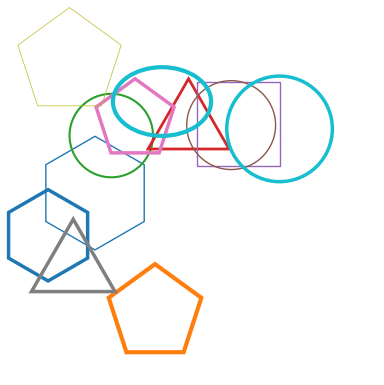[{"shape": "hexagon", "thickness": 1, "radius": 0.74, "center": [0.247, 0.498]}, {"shape": "hexagon", "thickness": 2.5, "radius": 0.59, "center": [0.125, 0.389]}, {"shape": "pentagon", "thickness": 3, "radius": 0.63, "center": [0.403, 0.187]}, {"shape": "circle", "thickness": 1.5, "radius": 0.54, "center": [0.289, 0.648]}, {"shape": "triangle", "thickness": 2, "radius": 0.61, "center": [0.49, 0.674]}, {"shape": "square", "thickness": 1, "radius": 0.54, "center": [0.62, 0.678]}, {"shape": "circle", "thickness": 1, "radius": 0.58, "center": [0.6, 0.675]}, {"shape": "pentagon", "thickness": 2.5, "radius": 0.53, "center": [0.351, 0.689]}, {"shape": "triangle", "thickness": 2.5, "radius": 0.63, "center": [0.19, 0.305]}, {"shape": "pentagon", "thickness": 0.5, "radius": 0.71, "center": [0.181, 0.839]}, {"shape": "circle", "thickness": 2.5, "radius": 0.69, "center": [0.726, 0.665]}, {"shape": "oval", "thickness": 3, "radius": 0.64, "center": [0.421, 0.736]}]